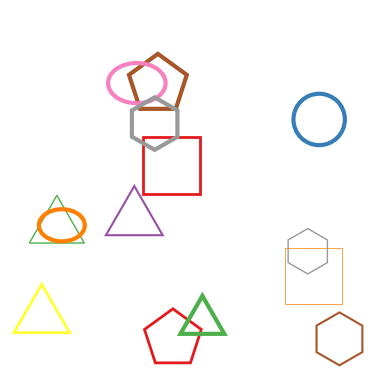[{"shape": "square", "thickness": 2, "radius": 0.37, "center": [0.446, 0.571]}, {"shape": "pentagon", "thickness": 2, "radius": 0.39, "center": [0.449, 0.12]}, {"shape": "circle", "thickness": 3, "radius": 0.33, "center": [0.829, 0.69]}, {"shape": "triangle", "thickness": 1, "radius": 0.41, "center": [0.148, 0.41]}, {"shape": "triangle", "thickness": 3, "radius": 0.33, "center": [0.526, 0.166]}, {"shape": "triangle", "thickness": 1.5, "radius": 0.43, "center": [0.349, 0.432]}, {"shape": "square", "thickness": 0.5, "radius": 0.37, "center": [0.814, 0.283]}, {"shape": "oval", "thickness": 3, "radius": 0.3, "center": [0.161, 0.415]}, {"shape": "triangle", "thickness": 2, "radius": 0.42, "center": [0.108, 0.178]}, {"shape": "hexagon", "thickness": 1.5, "radius": 0.34, "center": [0.882, 0.12]}, {"shape": "pentagon", "thickness": 3, "radius": 0.39, "center": [0.41, 0.781]}, {"shape": "oval", "thickness": 3, "radius": 0.37, "center": [0.355, 0.784]}, {"shape": "hexagon", "thickness": 3, "radius": 0.34, "center": [0.402, 0.679]}, {"shape": "hexagon", "thickness": 1, "radius": 0.29, "center": [0.799, 0.347]}]